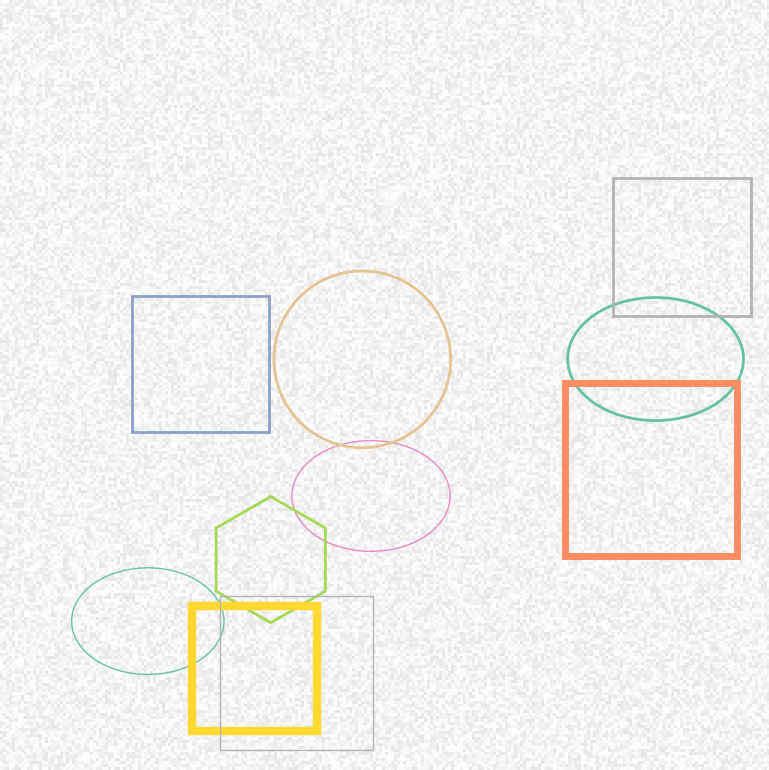[{"shape": "oval", "thickness": 0.5, "radius": 0.49, "center": [0.192, 0.193]}, {"shape": "oval", "thickness": 1, "radius": 0.57, "center": [0.851, 0.534]}, {"shape": "square", "thickness": 2.5, "radius": 0.56, "center": [0.846, 0.39]}, {"shape": "square", "thickness": 1, "radius": 0.44, "center": [0.26, 0.527]}, {"shape": "oval", "thickness": 0.5, "radius": 0.51, "center": [0.482, 0.356]}, {"shape": "hexagon", "thickness": 1, "radius": 0.41, "center": [0.352, 0.273]}, {"shape": "square", "thickness": 3, "radius": 0.41, "center": [0.33, 0.132]}, {"shape": "circle", "thickness": 1, "radius": 0.57, "center": [0.47, 0.533]}, {"shape": "square", "thickness": 1, "radius": 0.45, "center": [0.885, 0.679]}, {"shape": "square", "thickness": 0.5, "radius": 0.5, "center": [0.385, 0.126]}]